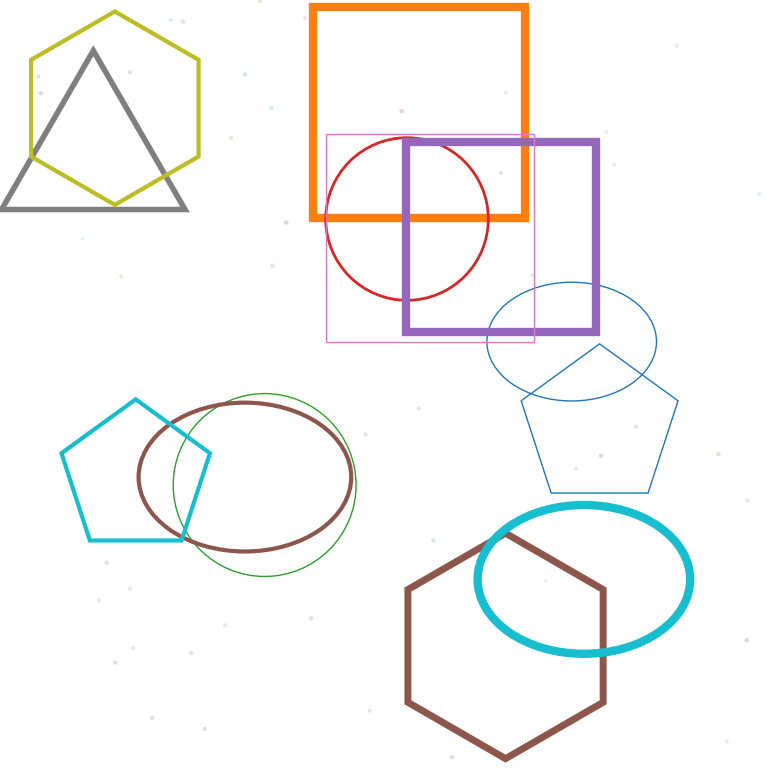[{"shape": "pentagon", "thickness": 0.5, "radius": 0.54, "center": [0.779, 0.446]}, {"shape": "oval", "thickness": 0.5, "radius": 0.55, "center": [0.742, 0.556]}, {"shape": "square", "thickness": 3, "radius": 0.69, "center": [0.544, 0.854]}, {"shape": "circle", "thickness": 0.5, "radius": 0.59, "center": [0.344, 0.37]}, {"shape": "circle", "thickness": 1, "radius": 0.53, "center": [0.529, 0.716]}, {"shape": "square", "thickness": 3, "radius": 0.62, "center": [0.651, 0.692]}, {"shape": "oval", "thickness": 1.5, "radius": 0.69, "center": [0.318, 0.38]}, {"shape": "hexagon", "thickness": 2.5, "radius": 0.73, "center": [0.657, 0.161]}, {"shape": "square", "thickness": 0.5, "radius": 0.68, "center": [0.559, 0.691]}, {"shape": "triangle", "thickness": 2, "radius": 0.69, "center": [0.121, 0.797]}, {"shape": "hexagon", "thickness": 1.5, "radius": 0.63, "center": [0.149, 0.86]}, {"shape": "oval", "thickness": 3, "radius": 0.69, "center": [0.758, 0.248]}, {"shape": "pentagon", "thickness": 1.5, "radius": 0.51, "center": [0.176, 0.38]}]